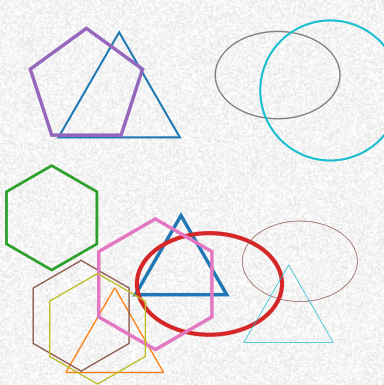[{"shape": "triangle", "thickness": 1.5, "radius": 0.91, "center": [0.309, 0.734]}, {"shape": "triangle", "thickness": 2.5, "radius": 0.69, "center": [0.47, 0.303]}, {"shape": "triangle", "thickness": 1, "radius": 0.73, "center": [0.298, 0.106]}, {"shape": "hexagon", "thickness": 2, "radius": 0.68, "center": [0.134, 0.434]}, {"shape": "oval", "thickness": 3, "radius": 0.94, "center": [0.544, 0.262]}, {"shape": "pentagon", "thickness": 2.5, "radius": 0.77, "center": [0.224, 0.773]}, {"shape": "hexagon", "thickness": 1, "radius": 0.72, "center": [0.211, 0.18]}, {"shape": "oval", "thickness": 0.5, "radius": 0.75, "center": [0.779, 0.321]}, {"shape": "hexagon", "thickness": 2.5, "radius": 0.85, "center": [0.403, 0.262]}, {"shape": "oval", "thickness": 1, "radius": 0.81, "center": [0.721, 0.805]}, {"shape": "hexagon", "thickness": 1, "radius": 0.72, "center": [0.253, 0.146]}, {"shape": "triangle", "thickness": 0.5, "radius": 0.67, "center": [0.75, 0.178]}, {"shape": "circle", "thickness": 1.5, "radius": 0.91, "center": [0.858, 0.765]}]